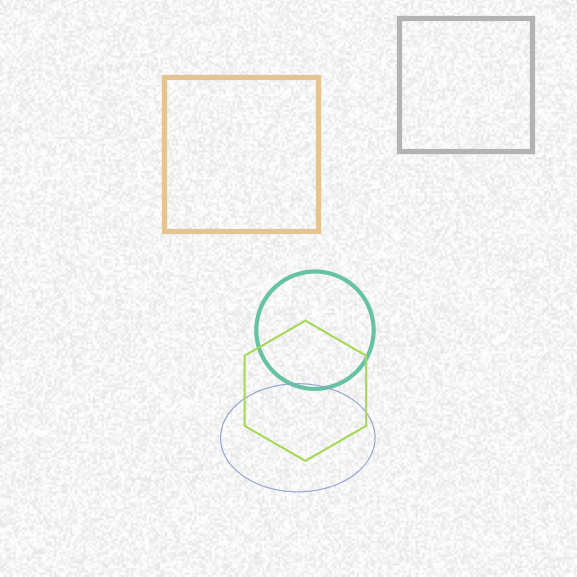[{"shape": "circle", "thickness": 2, "radius": 0.51, "center": [0.545, 0.427]}, {"shape": "oval", "thickness": 0.5, "radius": 0.67, "center": [0.516, 0.241]}, {"shape": "hexagon", "thickness": 1, "radius": 0.61, "center": [0.529, 0.322]}, {"shape": "square", "thickness": 2.5, "radius": 0.67, "center": [0.417, 0.732]}, {"shape": "square", "thickness": 2.5, "radius": 0.58, "center": [0.806, 0.853]}]